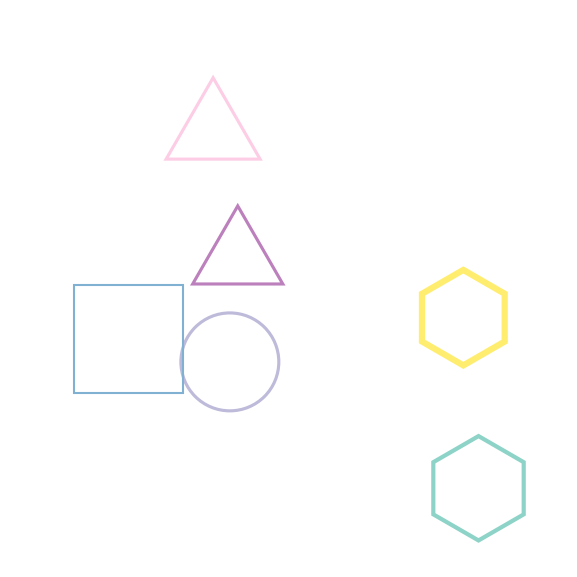[{"shape": "hexagon", "thickness": 2, "radius": 0.45, "center": [0.829, 0.154]}, {"shape": "circle", "thickness": 1.5, "radius": 0.42, "center": [0.398, 0.372]}, {"shape": "square", "thickness": 1, "radius": 0.47, "center": [0.223, 0.412]}, {"shape": "triangle", "thickness": 1.5, "radius": 0.47, "center": [0.369, 0.771]}, {"shape": "triangle", "thickness": 1.5, "radius": 0.45, "center": [0.412, 0.552]}, {"shape": "hexagon", "thickness": 3, "radius": 0.41, "center": [0.802, 0.449]}]